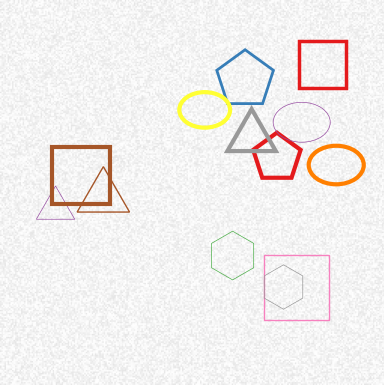[{"shape": "square", "thickness": 2.5, "radius": 0.31, "center": [0.837, 0.833]}, {"shape": "pentagon", "thickness": 3, "radius": 0.32, "center": [0.719, 0.591]}, {"shape": "pentagon", "thickness": 2, "radius": 0.39, "center": [0.637, 0.793]}, {"shape": "hexagon", "thickness": 0.5, "radius": 0.32, "center": [0.604, 0.336]}, {"shape": "triangle", "thickness": 0.5, "radius": 0.29, "center": [0.144, 0.459]}, {"shape": "oval", "thickness": 0.5, "radius": 0.37, "center": [0.784, 0.682]}, {"shape": "oval", "thickness": 3, "radius": 0.36, "center": [0.873, 0.571]}, {"shape": "oval", "thickness": 3, "radius": 0.33, "center": [0.532, 0.715]}, {"shape": "square", "thickness": 3, "radius": 0.37, "center": [0.21, 0.544]}, {"shape": "triangle", "thickness": 1, "radius": 0.39, "center": [0.268, 0.489]}, {"shape": "square", "thickness": 1, "radius": 0.42, "center": [0.77, 0.253]}, {"shape": "triangle", "thickness": 3, "radius": 0.36, "center": [0.654, 0.644]}, {"shape": "hexagon", "thickness": 0.5, "radius": 0.29, "center": [0.736, 0.255]}]